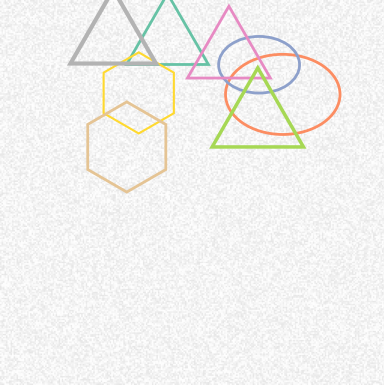[{"shape": "triangle", "thickness": 2, "radius": 0.61, "center": [0.435, 0.894]}, {"shape": "oval", "thickness": 2, "radius": 0.74, "center": [0.734, 0.755]}, {"shape": "oval", "thickness": 2, "radius": 0.53, "center": [0.673, 0.832]}, {"shape": "triangle", "thickness": 2, "radius": 0.62, "center": [0.595, 0.859]}, {"shape": "triangle", "thickness": 2.5, "radius": 0.68, "center": [0.67, 0.687]}, {"shape": "hexagon", "thickness": 1.5, "radius": 0.53, "center": [0.36, 0.759]}, {"shape": "hexagon", "thickness": 2, "radius": 0.59, "center": [0.329, 0.618]}, {"shape": "triangle", "thickness": 3, "radius": 0.64, "center": [0.294, 0.899]}]